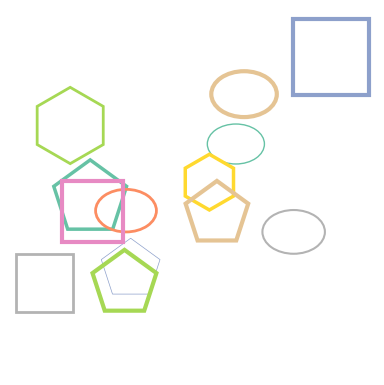[{"shape": "pentagon", "thickness": 2.5, "radius": 0.5, "center": [0.234, 0.485]}, {"shape": "oval", "thickness": 1, "radius": 0.37, "center": [0.613, 0.626]}, {"shape": "oval", "thickness": 2, "radius": 0.4, "center": [0.327, 0.453]}, {"shape": "square", "thickness": 3, "radius": 0.49, "center": [0.859, 0.852]}, {"shape": "pentagon", "thickness": 0.5, "radius": 0.4, "center": [0.339, 0.301]}, {"shape": "square", "thickness": 3, "radius": 0.4, "center": [0.24, 0.451]}, {"shape": "pentagon", "thickness": 3, "radius": 0.44, "center": [0.323, 0.264]}, {"shape": "hexagon", "thickness": 2, "radius": 0.5, "center": [0.182, 0.674]}, {"shape": "hexagon", "thickness": 2.5, "radius": 0.36, "center": [0.544, 0.527]}, {"shape": "pentagon", "thickness": 3, "radius": 0.43, "center": [0.563, 0.445]}, {"shape": "oval", "thickness": 3, "radius": 0.43, "center": [0.634, 0.755]}, {"shape": "oval", "thickness": 1.5, "radius": 0.41, "center": [0.763, 0.398]}, {"shape": "square", "thickness": 2, "radius": 0.37, "center": [0.116, 0.265]}]